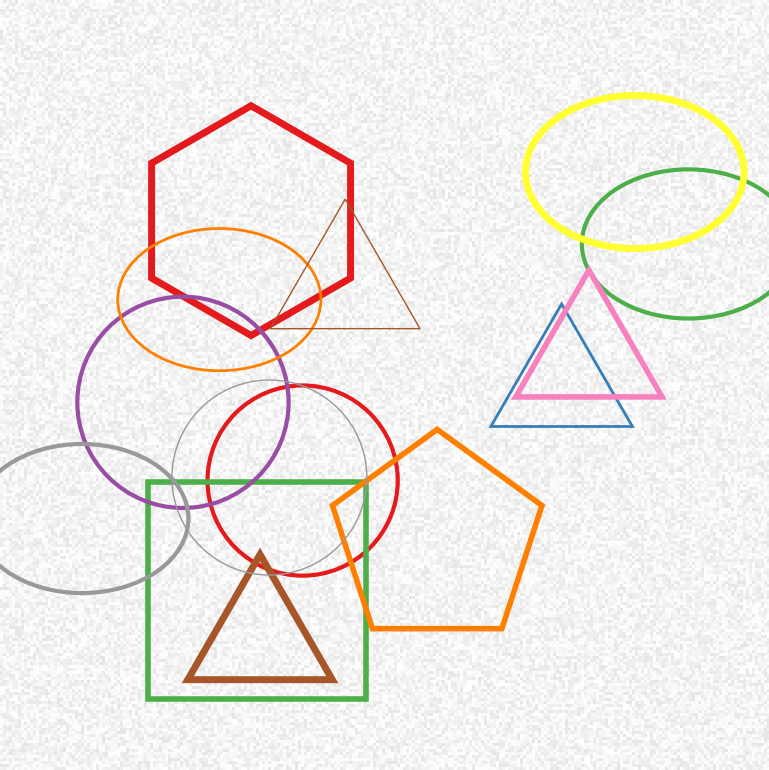[{"shape": "hexagon", "thickness": 2.5, "radius": 0.75, "center": [0.326, 0.713]}, {"shape": "circle", "thickness": 1.5, "radius": 0.62, "center": [0.393, 0.376]}, {"shape": "triangle", "thickness": 1, "radius": 0.53, "center": [0.729, 0.499]}, {"shape": "square", "thickness": 2, "radius": 0.71, "center": [0.334, 0.233]}, {"shape": "oval", "thickness": 1.5, "radius": 0.69, "center": [0.894, 0.683]}, {"shape": "circle", "thickness": 1.5, "radius": 0.69, "center": [0.238, 0.478]}, {"shape": "oval", "thickness": 1, "radius": 0.66, "center": [0.285, 0.611]}, {"shape": "pentagon", "thickness": 2, "radius": 0.72, "center": [0.568, 0.299]}, {"shape": "oval", "thickness": 2.5, "radius": 0.71, "center": [0.824, 0.777]}, {"shape": "triangle", "thickness": 0.5, "radius": 0.56, "center": [0.448, 0.629]}, {"shape": "triangle", "thickness": 2.5, "radius": 0.54, "center": [0.338, 0.171]}, {"shape": "triangle", "thickness": 2, "radius": 0.55, "center": [0.765, 0.539]}, {"shape": "circle", "thickness": 0.5, "radius": 0.63, "center": [0.35, 0.38]}, {"shape": "oval", "thickness": 1.5, "radius": 0.69, "center": [0.106, 0.327]}]